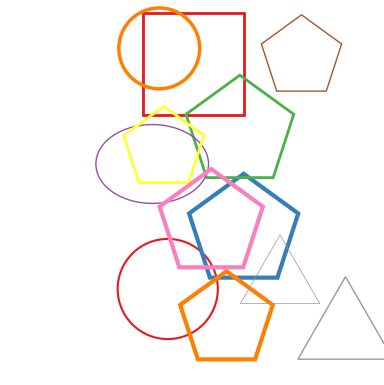[{"shape": "square", "thickness": 2, "radius": 0.66, "center": [0.503, 0.834]}, {"shape": "circle", "thickness": 1.5, "radius": 0.65, "center": [0.436, 0.249]}, {"shape": "pentagon", "thickness": 3, "radius": 0.75, "center": [0.633, 0.399]}, {"shape": "pentagon", "thickness": 2, "radius": 0.74, "center": [0.623, 0.658]}, {"shape": "oval", "thickness": 1, "radius": 0.73, "center": [0.395, 0.574]}, {"shape": "circle", "thickness": 2.5, "radius": 0.52, "center": [0.414, 0.874]}, {"shape": "pentagon", "thickness": 3, "radius": 0.63, "center": [0.588, 0.169]}, {"shape": "pentagon", "thickness": 2, "radius": 0.55, "center": [0.425, 0.614]}, {"shape": "pentagon", "thickness": 1, "radius": 0.55, "center": [0.783, 0.852]}, {"shape": "pentagon", "thickness": 3, "radius": 0.71, "center": [0.549, 0.42]}, {"shape": "triangle", "thickness": 0.5, "radius": 0.6, "center": [0.727, 0.271]}, {"shape": "triangle", "thickness": 1, "radius": 0.71, "center": [0.897, 0.138]}]